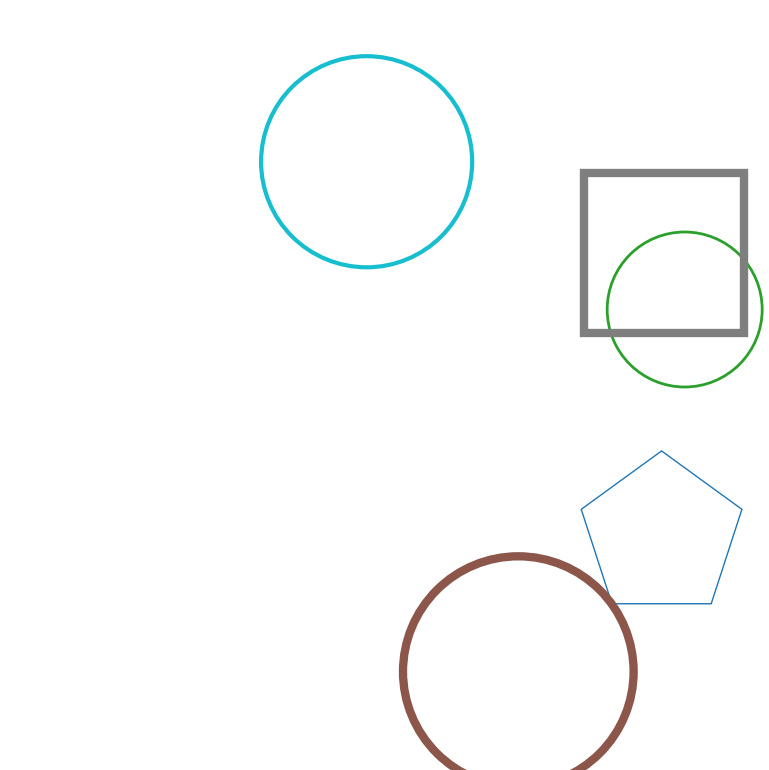[{"shape": "pentagon", "thickness": 0.5, "radius": 0.55, "center": [0.859, 0.305]}, {"shape": "circle", "thickness": 1, "radius": 0.5, "center": [0.889, 0.598]}, {"shape": "circle", "thickness": 3, "radius": 0.75, "center": [0.673, 0.128]}, {"shape": "square", "thickness": 3, "radius": 0.52, "center": [0.862, 0.671]}, {"shape": "circle", "thickness": 1.5, "radius": 0.69, "center": [0.476, 0.79]}]